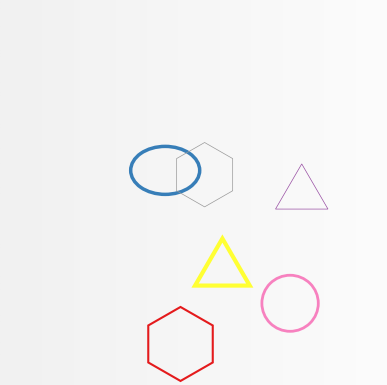[{"shape": "hexagon", "thickness": 1.5, "radius": 0.48, "center": [0.466, 0.107]}, {"shape": "oval", "thickness": 2.5, "radius": 0.45, "center": [0.426, 0.557]}, {"shape": "triangle", "thickness": 0.5, "radius": 0.39, "center": [0.779, 0.496]}, {"shape": "triangle", "thickness": 3, "radius": 0.41, "center": [0.574, 0.299]}, {"shape": "circle", "thickness": 2, "radius": 0.36, "center": [0.749, 0.212]}, {"shape": "hexagon", "thickness": 0.5, "radius": 0.42, "center": [0.528, 0.546]}]